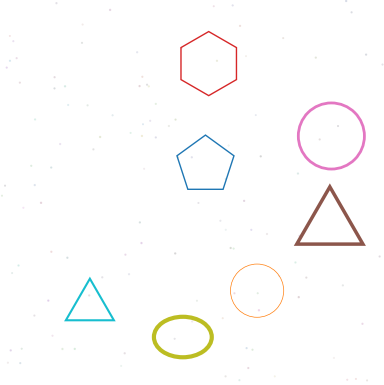[{"shape": "pentagon", "thickness": 1, "radius": 0.39, "center": [0.534, 0.571]}, {"shape": "circle", "thickness": 0.5, "radius": 0.35, "center": [0.668, 0.245]}, {"shape": "hexagon", "thickness": 1, "radius": 0.42, "center": [0.542, 0.835]}, {"shape": "triangle", "thickness": 2.5, "radius": 0.5, "center": [0.857, 0.416]}, {"shape": "circle", "thickness": 2, "radius": 0.43, "center": [0.861, 0.647]}, {"shape": "oval", "thickness": 3, "radius": 0.38, "center": [0.475, 0.125]}, {"shape": "triangle", "thickness": 1.5, "radius": 0.36, "center": [0.233, 0.204]}]